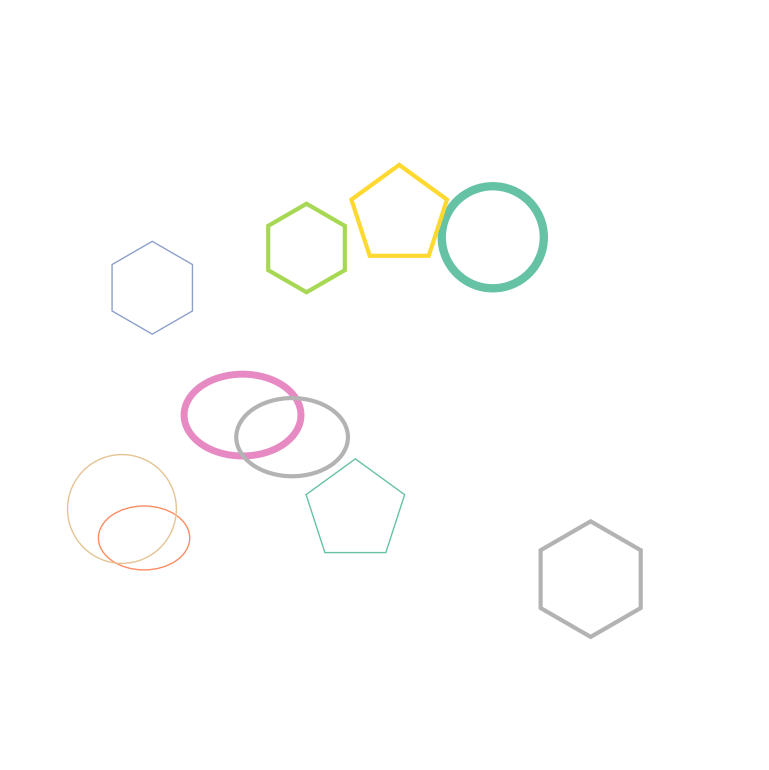[{"shape": "pentagon", "thickness": 0.5, "radius": 0.34, "center": [0.462, 0.337]}, {"shape": "circle", "thickness": 3, "radius": 0.33, "center": [0.64, 0.692]}, {"shape": "oval", "thickness": 0.5, "radius": 0.3, "center": [0.187, 0.301]}, {"shape": "hexagon", "thickness": 0.5, "radius": 0.3, "center": [0.198, 0.626]}, {"shape": "oval", "thickness": 2.5, "radius": 0.38, "center": [0.315, 0.461]}, {"shape": "hexagon", "thickness": 1.5, "radius": 0.29, "center": [0.398, 0.678]}, {"shape": "pentagon", "thickness": 1.5, "radius": 0.33, "center": [0.518, 0.721]}, {"shape": "circle", "thickness": 0.5, "radius": 0.35, "center": [0.158, 0.339]}, {"shape": "oval", "thickness": 1.5, "radius": 0.36, "center": [0.379, 0.432]}, {"shape": "hexagon", "thickness": 1.5, "radius": 0.38, "center": [0.767, 0.248]}]